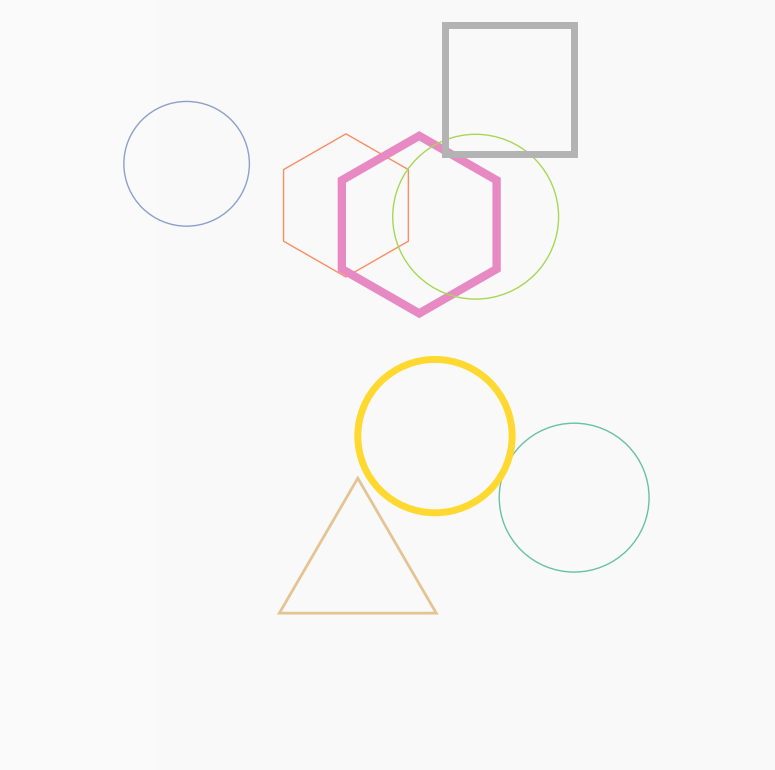[{"shape": "circle", "thickness": 0.5, "radius": 0.48, "center": [0.741, 0.354]}, {"shape": "hexagon", "thickness": 0.5, "radius": 0.46, "center": [0.446, 0.733]}, {"shape": "circle", "thickness": 0.5, "radius": 0.4, "center": [0.241, 0.787]}, {"shape": "hexagon", "thickness": 3, "radius": 0.58, "center": [0.541, 0.708]}, {"shape": "circle", "thickness": 0.5, "radius": 0.54, "center": [0.614, 0.719]}, {"shape": "circle", "thickness": 2.5, "radius": 0.5, "center": [0.561, 0.434]}, {"shape": "triangle", "thickness": 1, "radius": 0.58, "center": [0.462, 0.262]}, {"shape": "square", "thickness": 2.5, "radius": 0.42, "center": [0.658, 0.884]}]